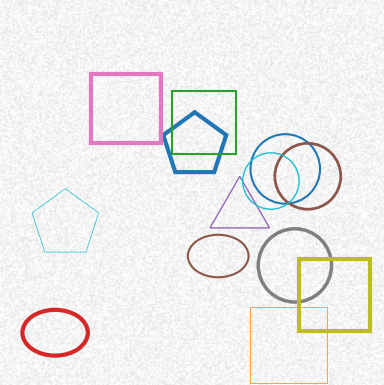[{"shape": "circle", "thickness": 1.5, "radius": 0.45, "center": [0.741, 0.561]}, {"shape": "pentagon", "thickness": 3, "radius": 0.43, "center": [0.506, 0.623]}, {"shape": "square", "thickness": 0.5, "radius": 0.5, "center": [0.748, 0.104]}, {"shape": "square", "thickness": 1.5, "radius": 0.41, "center": [0.53, 0.681]}, {"shape": "oval", "thickness": 3, "radius": 0.42, "center": [0.143, 0.136]}, {"shape": "triangle", "thickness": 1, "radius": 0.45, "center": [0.623, 0.453]}, {"shape": "oval", "thickness": 1.5, "radius": 0.39, "center": [0.567, 0.335]}, {"shape": "circle", "thickness": 2, "radius": 0.43, "center": [0.799, 0.542]}, {"shape": "square", "thickness": 3, "radius": 0.45, "center": [0.327, 0.718]}, {"shape": "circle", "thickness": 2.5, "radius": 0.48, "center": [0.766, 0.311]}, {"shape": "square", "thickness": 3, "radius": 0.46, "center": [0.869, 0.234]}, {"shape": "pentagon", "thickness": 0.5, "radius": 0.46, "center": [0.17, 0.419]}, {"shape": "circle", "thickness": 1, "radius": 0.37, "center": [0.704, 0.53]}]